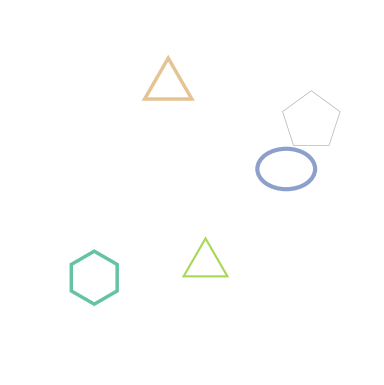[{"shape": "hexagon", "thickness": 2.5, "radius": 0.34, "center": [0.245, 0.279]}, {"shape": "oval", "thickness": 3, "radius": 0.38, "center": [0.743, 0.561]}, {"shape": "triangle", "thickness": 1.5, "radius": 0.33, "center": [0.534, 0.315]}, {"shape": "triangle", "thickness": 2.5, "radius": 0.35, "center": [0.437, 0.778]}, {"shape": "pentagon", "thickness": 0.5, "radius": 0.39, "center": [0.809, 0.686]}]